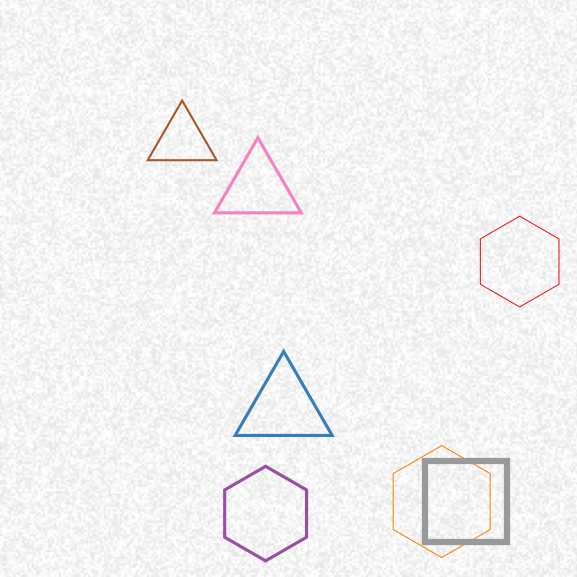[{"shape": "hexagon", "thickness": 0.5, "radius": 0.39, "center": [0.9, 0.546]}, {"shape": "triangle", "thickness": 1.5, "radius": 0.49, "center": [0.491, 0.294]}, {"shape": "hexagon", "thickness": 1.5, "radius": 0.41, "center": [0.46, 0.11]}, {"shape": "hexagon", "thickness": 0.5, "radius": 0.48, "center": [0.765, 0.131]}, {"shape": "triangle", "thickness": 1, "radius": 0.34, "center": [0.315, 0.756]}, {"shape": "triangle", "thickness": 1.5, "radius": 0.43, "center": [0.447, 0.674]}, {"shape": "square", "thickness": 3, "radius": 0.35, "center": [0.807, 0.131]}]